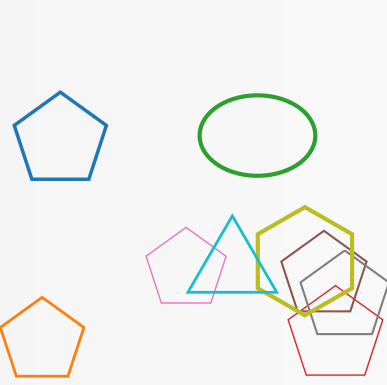[{"shape": "pentagon", "thickness": 2.5, "radius": 0.62, "center": [0.156, 0.636]}, {"shape": "pentagon", "thickness": 2, "radius": 0.57, "center": [0.109, 0.114]}, {"shape": "oval", "thickness": 3, "radius": 0.75, "center": [0.664, 0.648]}, {"shape": "pentagon", "thickness": 1, "radius": 0.64, "center": [0.866, 0.13]}, {"shape": "pentagon", "thickness": 1.5, "radius": 0.58, "center": [0.836, 0.285]}, {"shape": "pentagon", "thickness": 1, "radius": 0.54, "center": [0.48, 0.301]}, {"shape": "pentagon", "thickness": 1.5, "radius": 0.6, "center": [0.89, 0.229]}, {"shape": "hexagon", "thickness": 3, "radius": 0.7, "center": [0.787, 0.321]}, {"shape": "triangle", "thickness": 2, "radius": 0.66, "center": [0.6, 0.307]}]